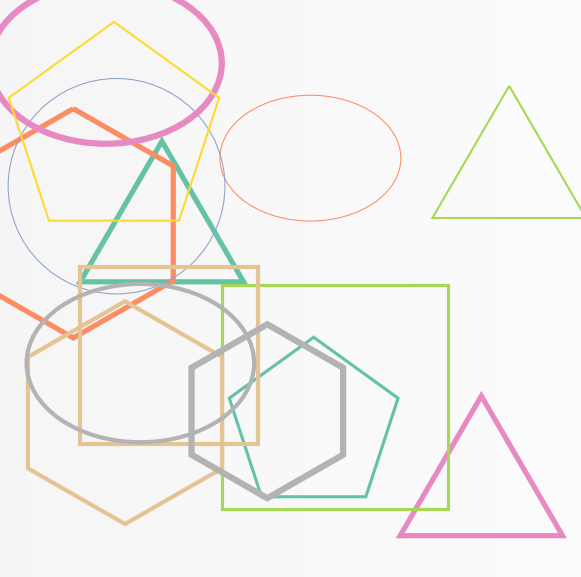[{"shape": "pentagon", "thickness": 1.5, "radius": 0.76, "center": [0.54, 0.262]}, {"shape": "triangle", "thickness": 2.5, "radius": 0.81, "center": [0.279, 0.592]}, {"shape": "oval", "thickness": 0.5, "radius": 0.78, "center": [0.534, 0.725]}, {"shape": "hexagon", "thickness": 2.5, "radius": 0.99, "center": [0.126, 0.612]}, {"shape": "circle", "thickness": 0.5, "radius": 0.93, "center": [0.201, 0.677]}, {"shape": "triangle", "thickness": 2.5, "radius": 0.81, "center": [0.828, 0.152]}, {"shape": "oval", "thickness": 3, "radius": 1.0, "center": [0.182, 0.89]}, {"shape": "triangle", "thickness": 1, "radius": 0.76, "center": [0.876, 0.698]}, {"shape": "square", "thickness": 1.5, "radius": 0.97, "center": [0.577, 0.312]}, {"shape": "pentagon", "thickness": 1, "radius": 0.95, "center": [0.196, 0.771]}, {"shape": "hexagon", "thickness": 2, "radius": 0.96, "center": [0.215, 0.285]}, {"shape": "square", "thickness": 2, "radius": 0.76, "center": [0.29, 0.384]}, {"shape": "hexagon", "thickness": 3, "radius": 0.75, "center": [0.46, 0.287]}, {"shape": "oval", "thickness": 2, "radius": 0.98, "center": [0.241, 0.37]}]